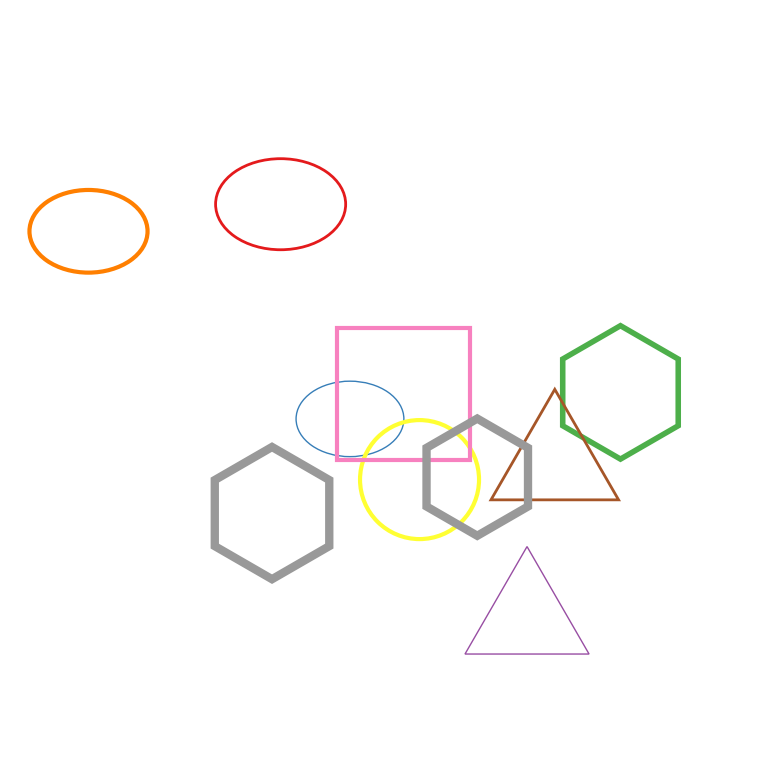[{"shape": "oval", "thickness": 1, "radius": 0.42, "center": [0.364, 0.735]}, {"shape": "oval", "thickness": 0.5, "radius": 0.35, "center": [0.455, 0.456]}, {"shape": "hexagon", "thickness": 2, "radius": 0.43, "center": [0.806, 0.49]}, {"shape": "triangle", "thickness": 0.5, "radius": 0.47, "center": [0.684, 0.197]}, {"shape": "oval", "thickness": 1.5, "radius": 0.38, "center": [0.115, 0.7]}, {"shape": "circle", "thickness": 1.5, "radius": 0.39, "center": [0.545, 0.377]}, {"shape": "triangle", "thickness": 1, "radius": 0.48, "center": [0.721, 0.399]}, {"shape": "square", "thickness": 1.5, "radius": 0.43, "center": [0.524, 0.488]}, {"shape": "hexagon", "thickness": 3, "radius": 0.43, "center": [0.353, 0.334]}, {"shape": "hexagon", "thickness": 3, "radius": 0.38, "center": [0.62, 0.38]}]